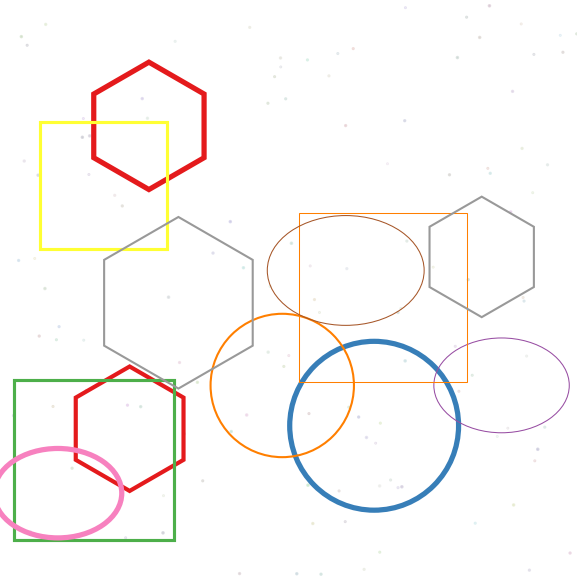[{"shape": "hexagon", "thickness": 2.5, "radius": 0.55, "center": [0.258, 0.781]}, {"shape": "hexagon", "thickness": 2, "radius": 0.54, "center": [0.224, 0.257]}, {"shape": "circle", "thickness": 2.5, "radius": 0.73, "center": [0.648, 0.262]}, {"shape": "square", "thickness": 1.5, "radius": 0.69, "center": [0.163, 0.203]}, {"shape": "oval", "thickness": 0.5, "radius": 0.59, "center": [0.869, 0.332]}, {"shape": "circle", "thickness": 1, "radius": 0.62, "center": [0.489, 0.332]}, {"shape": "square", "thickness": 0.5, "radius": 0.73, "center": [0.663, 0.484]}, {"shape": "square", "thickness": 1.5, "radius": 0.55, "center": [0.18, 0.678]}, {"shape": "oval", "thickness": 0.5, "radius": 0.68, "center": [0.599, 0.531]}, {"shape": "oval", "thickness": 2.5, "radius": 0.55, "center": [0.1, 0.145]}, {"shape": "hexagon", "thickness": 1, "radius": 0.52, "center": [0.834, 0.554]}, {"shape": "hexagon", "thickness": 1, "radius": 0.74, "center": [0.309, 0.475]}]